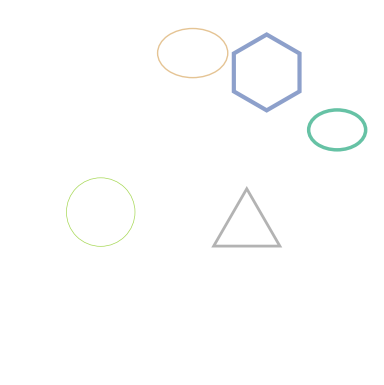[{"shape": "oval", "thickness": 2.5, "radius": 0.37, "center": [0.876, 0.663]}, {"shape": "hexagon", "thickness": 3, "radius": 0.49, "center": [0.693, 0.812]}, {"shape": "circle", "thickness": 0.5, "radius": 0.45, "center": [0.262, 0.449]}, {"shape": "oval", "thickness": 1, "radius": 0.46, "center": [0.5, 0.862]}, {"shape": "triangle", "thickness": 2, "radius": 0.5, "center": [0.641, 0.41]}]